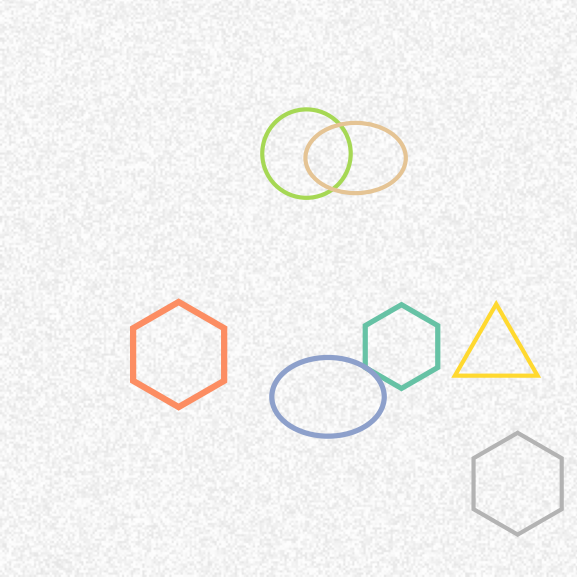[{"shape": "hexagon", "thickness": 2.5, "radius": 0.36, "center": [0.695, 0.399]}, {"shape": "hexagon", "thickness": 3, "radius": 0.46, "center": [0.309, 0.385]}, {"shape": "oval", "thickness": 2.5, "radius": 0.49, "center": [0.568, 0.312]}, {"shape": "circle", "thickness": 2, "radius": 0.38, "center": [0.531, 0.733]}, {"shape": "triangle", "thickness": 2, "radius": 0.41, "center": [0.859, 0.39]}, {"shape": "oval", "thickness": 2, "radius": 0.43, "center": [0.616, 0.726]}, {"shape": "hexagon", "thickness": 2, "radius": 0.44, "center": [0.896, 0.162]}]